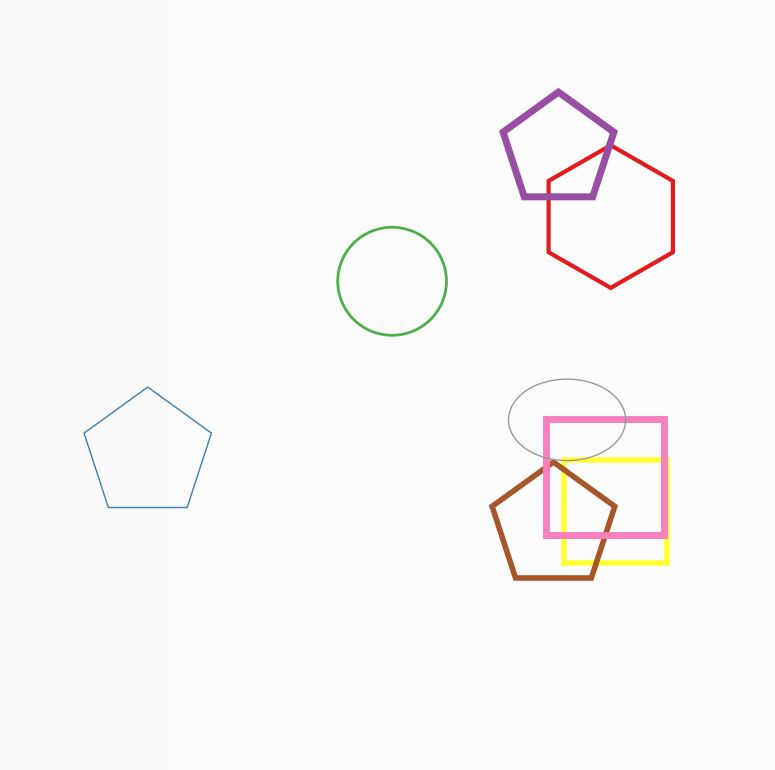[{"shape": "hexagon", "thickness": 1.5, "radius": 0.46, "center": [0.788, 0.719]}, {"shape": "pentagon", "thickness": 0.5, "radius": 0.43, "center": [0.191, 0.411]}, {"shape": "circle", "thickness": 1, "radius": 0.35, "center": [0.506, 0.635]}, {"shape": "pentagon", "thickness": 2.5, "radius": 0.38, "center": [0.721, 0.805]}, {"shape": "square", "thickness": 2, "radius": 0.33, "center": [0.794, 0.336]}, {"shape": "pentagon", "thickness": 2, "radius": 0.42, "center": [0.714, 0.317]}, {"shape": "square", "thickness": 2.5, "radius": 0.38, "center": [0.781, 0.38]}, {"shape": "oval", "thickness": 0.5, "radius": 0.38, "center": [0.732, 0.455]}]